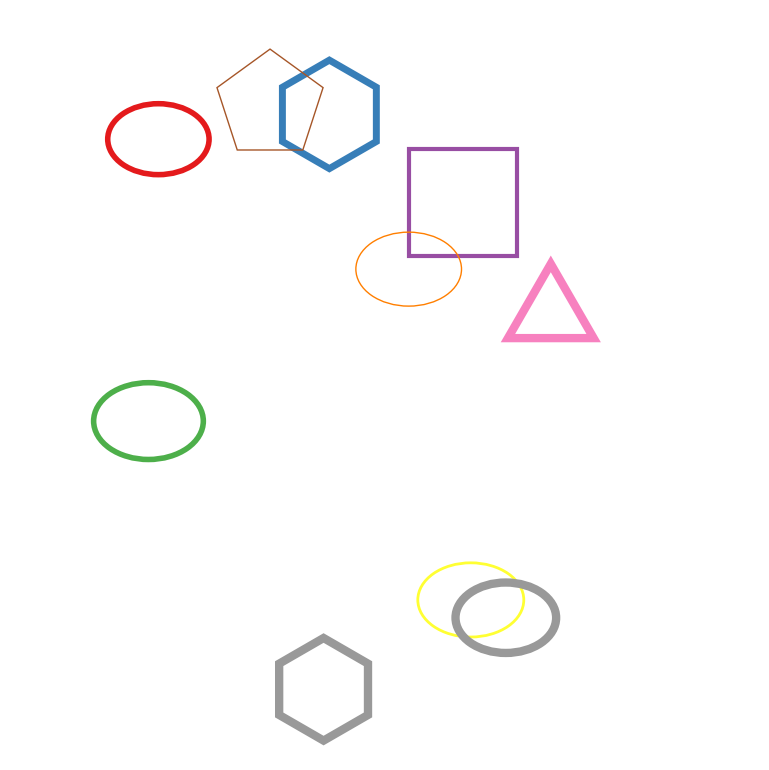[{"shape": "oval", "thickness": 2, "radius": 0.33, "center": [0.206, 0.819]}, {"shape": "hexagon", "thickness": 2.5, "radius": 0.35, "center": [0.428, 0.851]}, {"shape": "oval", "thickness": 2, "radius": 0.36, "center": [0.193, 0.453]}, {"shape": "square", "thickness": 1.5, "radius": 0.35, "center": [0.601, 0.737]}, {"shape": "oval", "thickness": 0.5, "radius": 0.34, "center": [0.531, 0.65]}, {"shape": "oval", "thickness": 1, "radius": 0.34, "center": [0.611, 0.221]}, {"shape": "pentagon", "thickness": 0.5, "radius": 0.36, "center": [0.351, 0.864]}, {"shape": "triangle", "thickness": 3, "radius": 0.32, "center": [0.715, 0.593]}, {"shape": "oval", "thickness": 3, "radius": 0.33, "center": [0.657, 0.198]}, {"shape": "hexagon", "thickness": 3, "radius": 0.33, "center": [0.42, 0.105]}]